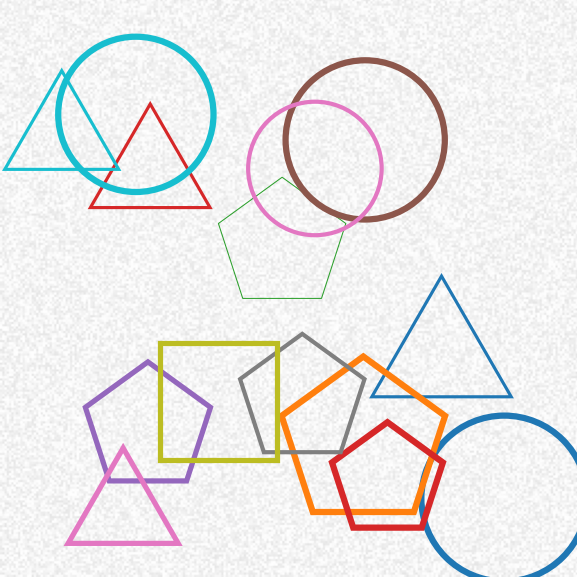[{"shape": "triangle", "thickness": 1.5, "radius": 0.7, "center": [0.765, 0.382]}, {"shape": "circle", "thickness": 3, "radius": 0.72, "center": [0.873, 0.136]}, {"shape": "pentagon", "thickness": 3, "radius": 0.74, "center": [0.629, 0.233]}, {"shape": "pentagon", "thickness": 0.5, "radius": 0.58, "center": [0.489, 0.576]}, {"shape": "pentagon", "thickness": 3, "radius": 0.5, "center": [0.671, 0.167]}, {"shape": "triangle", "thickness": 1.5, "radius": 0.6, "center": [0.26, 0.699]}, {"shape": "pentagon", "thickness": 2.5, "radius": 0.57, "center": [0.256, 0.259]}, {"shape": "circle", "thickness": 3, "radius": 0.69, "center": [0.632, 0.757]}, {"shape": "circle", "thickness": 2, "radius": 0.58, "center": [0.545, 0.707]}, {"shape": "triangle", "thickness": 2.5, "radius": 0.55, "center": [0.213, 0.113]}, {"shape": "pentagon", "thickness": 2, "radius": 0.57, "center": [0.523, 0.308]}, {"shape": "square", "thickness": 2.5, "radius": 0.51, "center": [0.378, 0.304]}, {"shape": "triangle", "thickness": 1.5, "radius": 0.57, "center": [0.107, 0.763]}, {"shape": "circle", "thickness": 3, "radius": 0.67, "center": [0.235, 0.801]}]